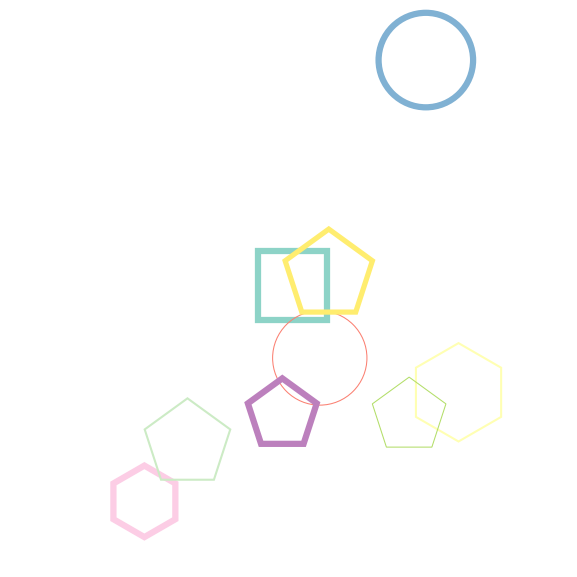[{"shape": "square", "thickness": 3, "radius": 0.3, "center": [0.506, 0.505]}, {"shape": "hexagon", "thickness": 1, "radius": 0.43, "center": [0.794, 0.32]}, {"shape": "circle", "thickness": 0.5, "radius": 0.41, "center": [0.554, 0.379]}, {"shape": "circle", "thickness": 3, "radius": 0.41, "center": [0.737, 0.895]}, {"shape": "pentagon", "thickness": 0.5, "radius": 0.33, "center": [0.708, 0.279]}, {"shape": "hexagon", "thickness": 3, "radius": 0.31, "center": [0.25, 0.131]}, {"shape": "pentagon", "thickness": 3, "radius": 0.31, "center": [0.489, 0.281]}, {"shape": "pentagon", "thickness": 1, "radius": 0.39, "center": [0.325, 0.231]}, {"shape": "pentagon", "thickness": 2.5, "radius": 0.4, "center": [0.569, 0.523]}]